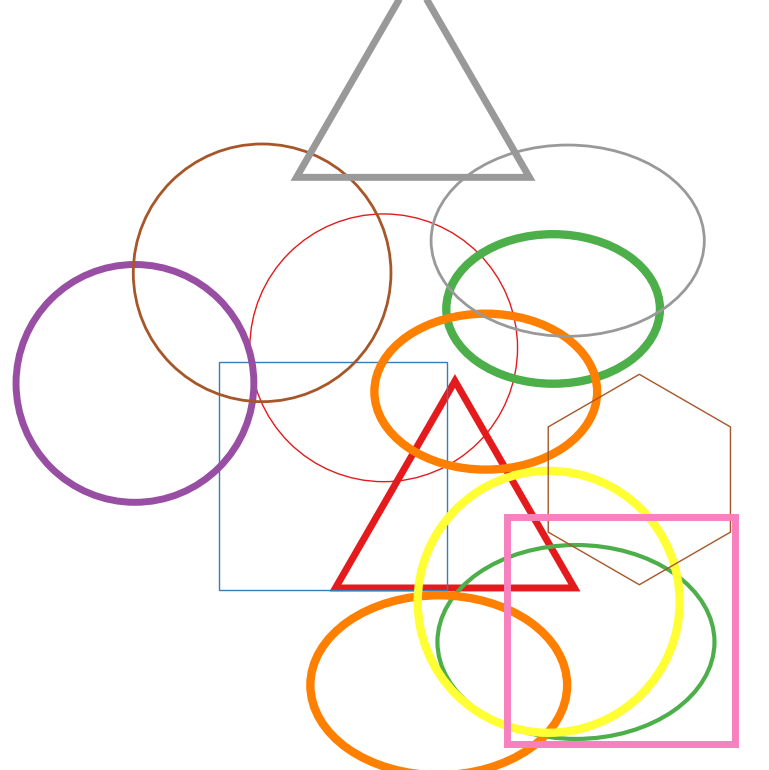[{"shape": "circle", "thickness": 0.5, "radius": 0.87, "center": [0.498, 0.548]}, {"shape": "triangle", "thickness": 2.5, "radius": 0.9, "center": [0.591, 0.326]}, {"shape": "square", "thickness": 0.5, "radius": 0.74, "center": [0.432, 0.382]}, {"shape": "oval", "thickness": 1.5, "radius": 0.9, "center": [0.748, 0.166]}, {"shape": "oval", "thickness": 3, "radius": 0.69, "center": [0.718, 0.599]}, {"shape": "circle", "thickness": 2.5, "radius": 0.77, "center": [0.175, 0.502]}, {"shape": "oval", "thickness": 3, "radius": 0.83, "center": [0.57, 0.11]}, {"shape": "oval", "thickness": 3, "radius": 0.72, "center": [0.631, 0.491]}, {"shape": "circle", "thickness": 3, "radius": 0.85, "center": [0.713, 0.218]}, {"shape": "hexagon", "thickness": 0.5, "radius": 0.68, "center": [0.83, 0.377]}, {"shape": "circle", "thickness": 1, "radius": 0.84, "center": [0.34, 0.646]}, {"shape": "square", "thickness": 2.5, "radius": 0.74, "center": [0.807, 0.181]}, {"shape": "oval", "thickness": 1, "radius": 0.89, "center": [0.737, 0.687]}, {"shape": "triangle", "thickness": 2.5, "radius": 0.87, "center": [0.536, 0.857]}]